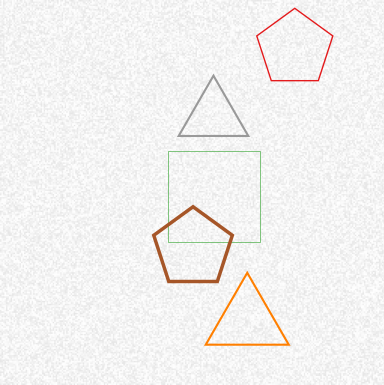[{"shape": "pentagon", "thickness": 1, "radius": 0.52, "center": [0.766, 0.875]}, {"shape": "square", "thickness": 0.5, "radius": 0.59, "center": [0.556, 0.49]}, {"shape": "triangle", "thickness": 1.5, "radius": 0.62, "center": [0.642, 0.167]}, {"shape": "pentagon", "thickness": 2.5, "radius": 0.54, "center": [0.501, 0.356]}, {"shape": "triangle", "thickness": 1.5, "radius": 0.52, "center": [0.554, 0.699]}]